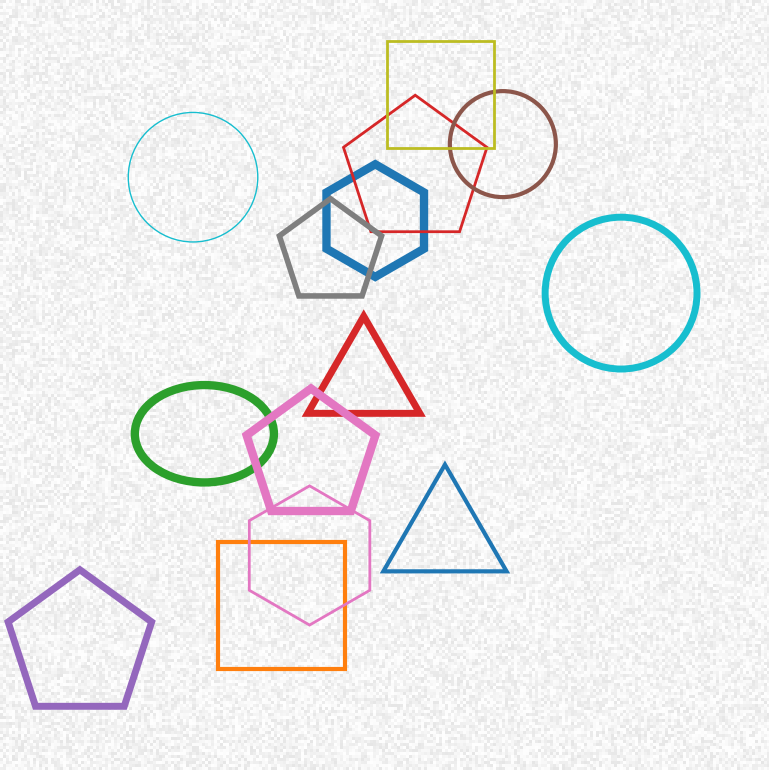[{"shape": "hexagon", "thickness": 3, "radius": 0.37, "center": [0.487, 0.714]}, {"shape": "triangle", "thickness": 1.5, "radius": 0.46, "center": [0.578, 0.304]}, {"shape": "square", "thickness": 1.5, "radius": 0.41, "center": [0.366, 0.214]}, {"shape": "oval", "thickness": 3, "radius": 0.45, "center": [0.265, 0.437]}, {"shape": "pentagon", "thickness": 1, "radius": 0.49, "center": [0.539, 0.778]}, {"shape": "triangle", "thickness": 2.5, "radius": 0.42, "center": [0.472, 0.505]}, {"shape": "pentagon", "thickness": 2.5, "radius": 0.49, "center": [0.104, 0.162]}, {"shape": "circle", "thickness": 1.5, "radius": 0.34, "center": [0.653, 0.813]}, {"shape": "hexagon", "thickness": 1, "radius": 0.45, "center": [0.402, 0.279]}, {"shape": "pentagon", "thickness": 3, "radius": 0.44, "center": [0.404, 0.408]}, {"shape": "pentagon", "thickness": 2, "radius": 0.35, "center": [0.429, 0.672]}, {"shape": "square", "thickness": 1, "radius": 0.35, "center": [0.572, 0.878]}, {"shape": "circle", "thickness": 0.5, "radius": 0.42, "center": [0.251, 0.77]}, {"shape": "circle", "thickness": 2.5, "radius": 0.49, "center": [0.807, 0.619]}]